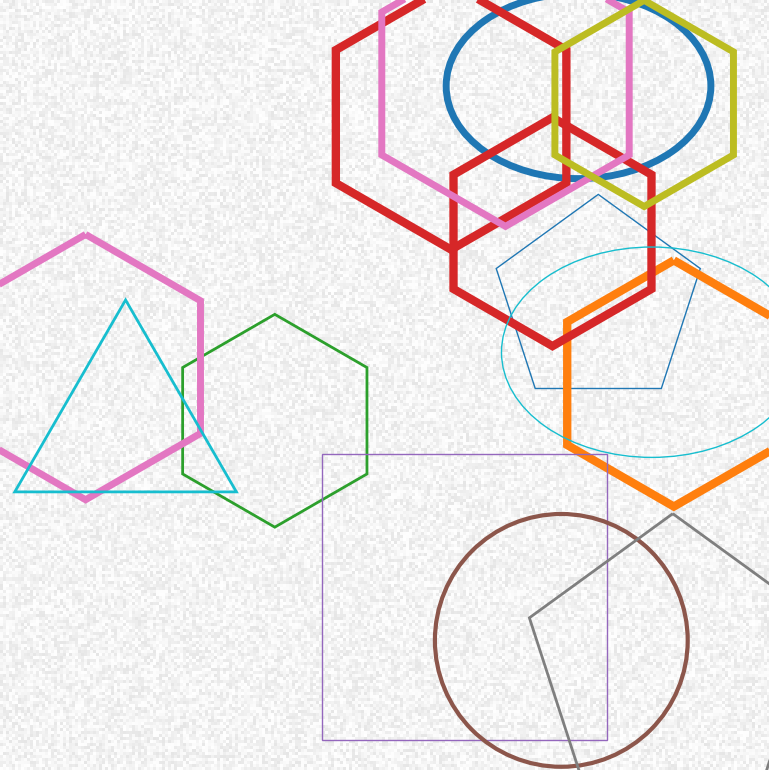[{"shape": "pentagon", "thickness": 0.5, "radius": 0.7, "center": [0.777, 0.608]}, {"shape": "oval", "thickness": 2.5, "radius": 0.86, "center": [0.751, 0.888]}, {"shape": "hexagon", "thickness": 3, "radius": 0.8, "center": [0.875, 0.502]}, {"shape": "hexagon", "thickness": 1, "radius": 0.69, "center": [0.357, 0.454]}, {"shape": "hexagon", "thickness": 3, "radius": 0.74, "center": [0.718, 0.699]}, {"shape": "hexagon", "thickness": 3, "radius": 0.86, "center": [0.586, 0.849]}, {"shape": "square", "thickness": 0.5, "radius": 0.93, "center": [0.603, 0.225]}, {"shape": "circle", "thickness": 1.5, "radius": 0.82, "center": [0.729, 0.168]}, {"shape": "hexagon", "thickness": 2.5, "radius": 0.86, "center": [0.111, 0.523]}, {"shape": "hexagon", "thickness": 2.5, "radius": 0.93, "center": [0.656, 0.892]}, {"shape": "pentagon", "thickness": 1, "radius": 0.98, "center": [0.874, 0.137]}, {"shape": "hexagon", "thickness": 2.5, "radius": 0.67, "center": [0.837, 0.866]}, {"shape": "oval", "thickness": 0.5, "radius": 0.98, "center": [0.846, 0.543]}, {"shape": "triangle", "thickness": 1, "radius": 0.83, "center": [0.163, 0.444]}]